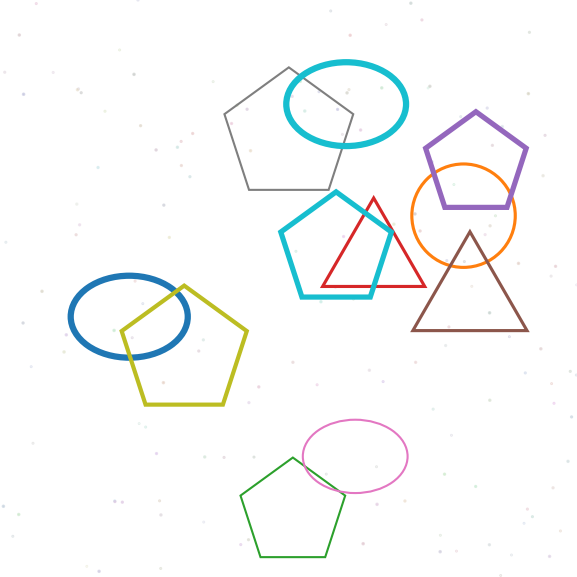[{"shape": "oval", "thickness": 3, "radius": 0.51, "center": [0.224, 0.451]}, {"shape": "circle", "thickness": 1.5, "radius": 0.45, "center": [0.803, 0.626]}, {"shape": "pentagon", "thickness": 1, "radius": 0.48, "center": [0.507, 0.112]}, {"shape": "triangle", "thickness": 1.5, "radius": 0.51, "center": [0.647, 0.554]}, {"shape": "pentagon", "thickness": 2.5, "radius": 0.46, "center": [0.824, 0.714]}, {"shape": "triangle", "thickness": 1.5, "radius": 0.57, "center": [0.814, 0.484]}, {"shape": "oval", "thickness": 1, "radius": 0.45, "center": [0.615, 0.209]}, {"shape": "pentagon", "thickness": 1, "radius": 0.59, "center": [0.5, 0.765]}, {"shape": "pentagon", "thickness": 2, "radius": 0.57, "center": [0.319, 0.391]}, {"shape": "oval", "thickness": 3, "radius": 0.52, "center": [0.599, 0.819]}, {"shape": "pentagon", "thickness": 2.5, "radius": 0.5, "center": [0.582, 0.566]}]